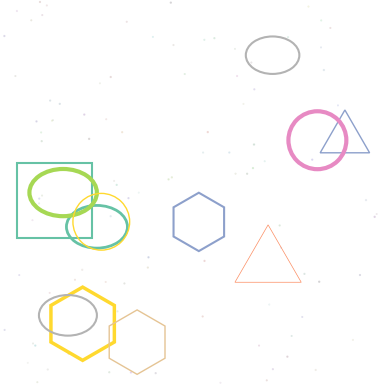[{"shape": "oval", "thickness": 2, "radius": 0.4, "center": [0.252, 0.411]}, {"shape": "square", "thickness": 1.5, "radius": 0.49, "center": [0.142, 0.479]}, {"shape": "triangle", "thickness": 0.5, "radius": 0.5, "center": [0.696, 0.317]}, {"shape": "hexagon", "thickness": 1.5, "radius": 0.38, "center": [0.516, 0.424]}, {"shape": "triangle", "thickness": 1, "radius": 0.37, "center": [0.896, 0.64]}, {"shape": "circle", "thickness": 3, "radius": 0.38, "center": [0.824, 0.636]}, {"shape": "oval", "thickness": 3, "radius": 0.44, "center": [0.164, 0.5]}, {"shape": "circle", "thickness": 1, "radius": 0.37, "center": [0.263, 0.424]}, {"shape": "hexagon", "thickness": 2.5, "radius": 0.48, "center": [0.215, 0.159]}, {"shape": "hexagon", "thickness": 1, "radius": 0.42, "center": [0.356, 0.111]}, {"shape": "oval", "thickness": 1.5, "radius": 0.35, "center": [0.708, 0.857]}, {"shape": "oval", "thickness": 1.5, "radius": 0.38, "center": [0.176, 0.181]}]